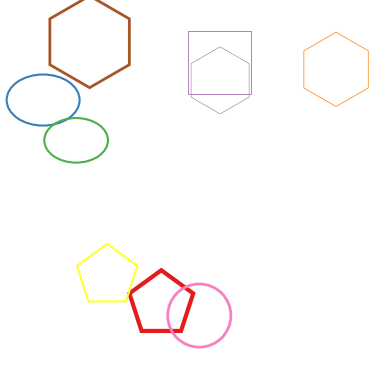[{"shape": "pentagon", "thickness": 3, "radius": 0.44, "center": [0.419, 0.211]}, {"shape": "oval", "thickness": 1.5, "radius": 0.47, "center": [0.112, 0.74]}, {"shape": "oval", "thickness": 1.5, "radius": 0.41, "center": [0.198, 0.635]}, {"shape": "square", "thickness": 0.5, "radius": 0.41, "center": [0.57, 0.838]}, {"shape": "hexagon", "thickness": 0.5, "radius": 0.48, "center": [0.873, 0.82]}, {"shape": "pentagon", "thickness": 1.5, "radius": 0.41, "center": [0.278, 0.284]}, {"shape": "hexagon", "thickness": 2, "radius": 0.6, "center": [0.233, 0.892]}, {"shape": "circle", "thickness": 2, "radius": 0.41, "center": [0.518, 0.18]}, {"shape": "hexagon", "thickness": 0.5, "radius": 0.44, "center": [0.572, 0.791]}]